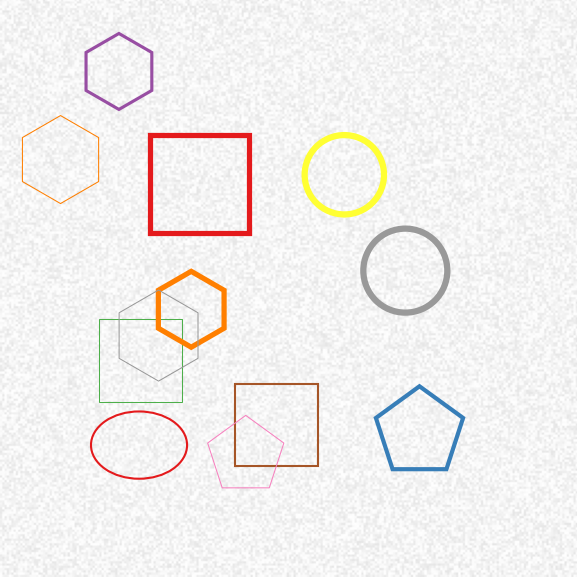[{"shape": "square", "thickness": 2.5, "radius": 0.43, "center": [0.346, 0.681]}, {"shape": "oval", "thickness": 1, "radius": 0.42, "center": [0.241, 0.228]}, {"shape": "pentagon", "thickness": 2, "radius": 0.4, "center": [0.726, 0.251]}, {"shape": "square", "thickness": 0.5, "radius": 0.36, "center": [0.244, 0.375]}, {"shape": "hexagon", "thickness": 1.5, "radius": 0.33, "center": [0.206, 0.875]}, {"shape": "hexagon", "thickness": 0.5, "radius": 0.38, "center": [0.105, 0.723]}, {"shape": "hexagon", "thickness": 2.5, "radius": 0.33, "center": [0.331, 0.464]}, {"shape": "circle", "thickness": 3, "radius": 0.34, "center": [0.596, 0.697]}, {"shape": "square", "thickness": 1, "radius": 0.36, "center": [0.479, 0.263]}, {"shape": "pentagon", "thickness": 0.5, "radius": 0.35, "center": [0.426, 0.211]}, {"shape": "circle", "thickness": 3, "radius": 0.36, "center": [0.702, 0.531]}, {"shape": "hexagon", "thickness": 0.5, "radius": 0.39, "center": [0.275, 0.418]}]